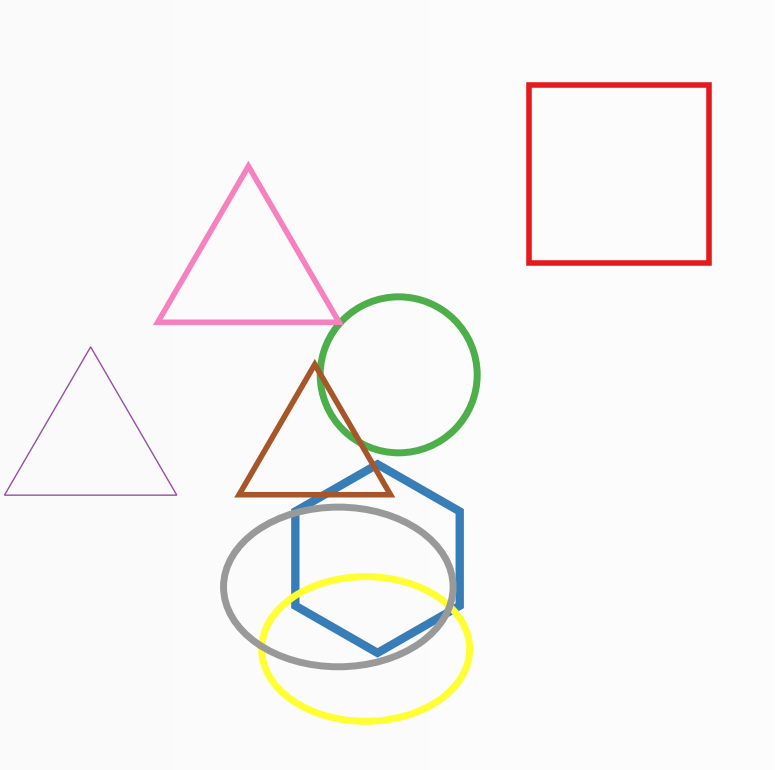[{"shape": "square", "thickness": 2, "radius": 0.58, "center": [0.798, 0.774]}, {"shape": "hexagon", "thickness": 3, "radius": 0.61, "center": [0.487, 0.275]}, {"shape": "circle", "thickness": 2.5, "radius": 0.51, "center": [0.514, 0.513]}, {"shape": "triangle", "thickness": 0.5, "radius": 0.64, "center": [0.117, 0.421]}, {"shape": "oval", "thickness": 2.5, "radius": 0.67, "center": [0.472, 0.157]}, {"shape": "triangle", "thickness": 2, "radius": 0.56, "center": [0.406, 0.414]}, {"shape": "triangle", "thickness": 2, "radius": 0.68, "center": [0.321, 0.649]}, {"shape": "oval", "thickness": 2.5, "radius": 0.74, "center": [0.437, 0.238]}]